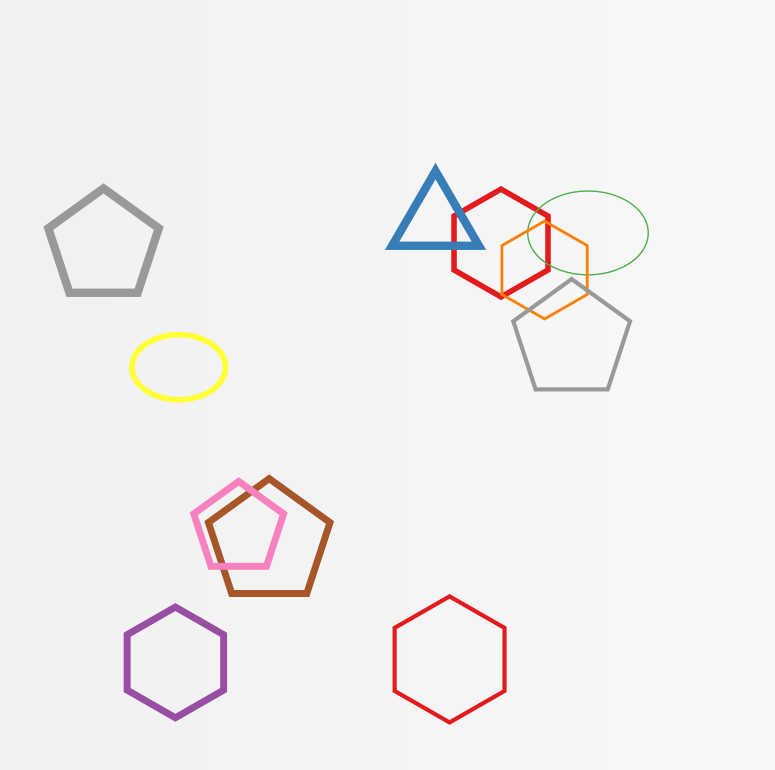[{"shape": "hexagon", "thickness": 2, "radius": 0.35, "center": [0.646, 0.684]}, {"shape": "hexagon", "thickness": 1.5, "radius": 0.41, "center": [0.58, 0.144]}, {"shape": "triangle", "thickness": 3, "radius": 0.32, "center": [0.562, 0.713]}, {"shape": "oval", "thickness": 0.5, "radius": 0.39, "center": [0.759, 0.697]}, {"shape": "hexagon", "thickness": 2.5, "radius": 0.36, "center": [0.226, 0.14]}, {"shape": "hexagon", "thickness": 1, "radius": 0.32, "center": [0.703, 0.649]}, {"shape": "oval", "thickness": 2, "radius": 0.3, "center": [0.231, 0.523]}, {"shape": "pentagon", "thickness": 2.5, "radius": 0.41, "center": [0.347, 0.296]}, {"shape": "pentagon", "thickness": 2.5, "radius": 0.3, "center": [0.308, 0.314]}, {"shape": "pentagon", "thickness": 1.5, "radius": 0.4, "center": [0.738, 0.558]}, {"shape": "pentagon", "thickness": 3, "radius": 0.37, "center": [0.134, 0.68]}]